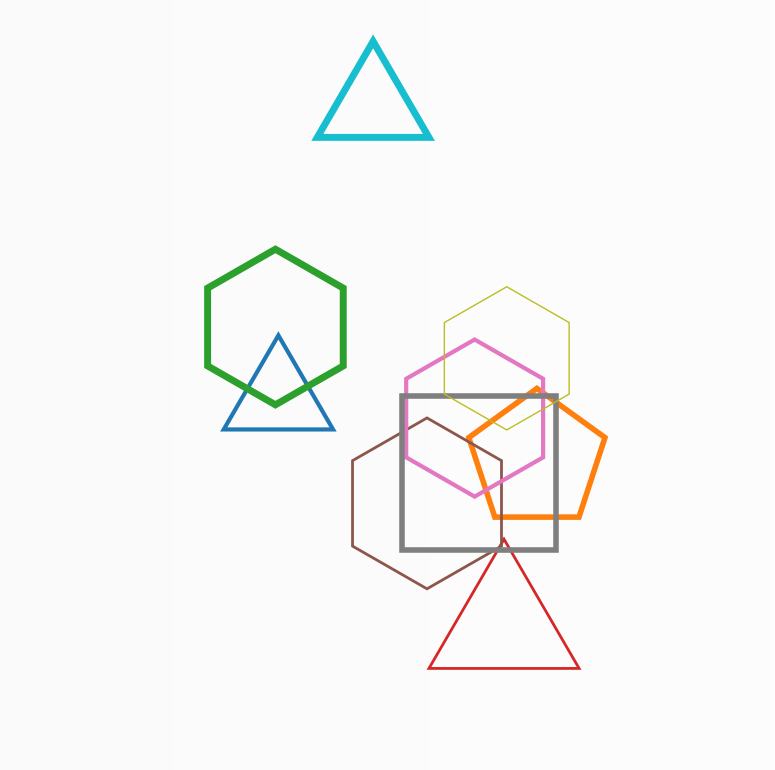[{"shape": "triangle", "thickness": 1.5, "radius": 0.41, "center": [0.359, 0.483]}, {"shape": "pentagon", "thickness": 2, "radius": 0.46, "center": [0.693, 0.403]}, {"shape": "hexagon", "thickness": 2.5, "radius": 0.51, "center": [0.355, 0.575]}, {"shape": "triangle", "thickness": 1, "radius": 0.56, "center": [0.65, 0.188]}, {"shape": "hexagon", "thickness": 1, "radius": 0.55, "center": [0.551, 0.346]}, {"shape": "hexagon", "thickness": 1.5, "radius": 0.51, "center": [0.612, 0.457]}, {"shape": "square", "thickness": 2, "radius": 0.5, "center": [0.618, 0.385]}, {"shape": "hexagon", "thickness": 0.5, "radius": 0.46, "center": [0.654, 0.535]}, {"shape": "triangle", "thickness": 2.5, "radius": 0.42, "center": [0.481, 0.863]}]